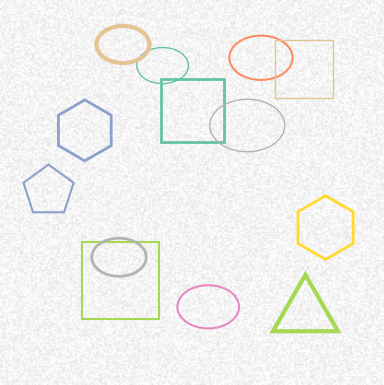[{"shape": "oval", "thickness": 1, "radius": 0.34, "center": [0.422, 0.83]}, {"shape": "square", "thickness": 2, "radius": 0.41, "center": [0.501, 0.714]}, {"shape": "oval", "thickness": 1.5, "radius": 0.41, "center": [0.678, 0.85]}, {"shape": "hexagon", "thickness": 2, "radius": 0.4, "center": [0.22, 0.661]}, {"shape": "pentagon", "thickness": 1.5, "radius": 0.34, "center": [0.126, 0.504]}, {"shape": "oval", "thickness": 1.5, "radius": 0.4, "center": [0.541, 0.203]}, {"shape": "triangle", "thickness": 3, "radius": 0.49, "center": [0.793, 0.188]}, {"shape": "square", "thickness": 1.5, "radius": 0.5, "center": [0.312, 0.271]}, {"shape": "hexagon", "thickness": 2, "radius": 0.41, "center": [0.846, 0.409]}, {"shape": "square", "thickness": 1, "radius": 0.38, "center": [0.789, 0.821]}, {"shape": "oval", "thickness": 3, "radius": 0.34, "center": [0.319, 0.885]}, {"shape": "oval", "thickness": 1, "radius": 0.49, "center": [0.642, 0.674]}, {"shape": "oval", "thickness": 2, "radius": 0.35, "center": [0.309, 0.332]}]